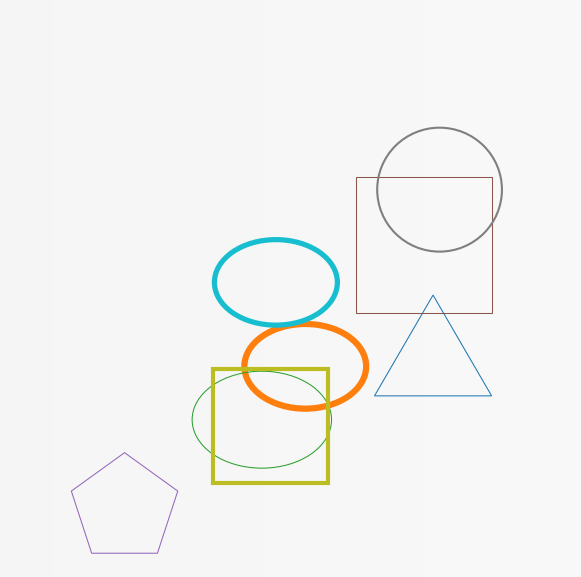[{"shape": "triangle", "thickness": 0.5, "radius": 0.58, "center": [0.745, 0.372]}, {"shape": "oval", "thickness": 3, "radius": 0.52, "center": [0.525, 0.365]}, {"shape": "oval", "thickness": 0.5, "radius": 0.6, "center": [0.45, 0.272]}, {"shape": "pentagon", "thickness": 0.5, "radius": 0.48, "center": [0.214, 0.119]}, {"shape": "square", "thickness": 0.5, "radius": 0.59, "center": [0.729, 0.575]}, {"shape": "circle", "thickness": 1, "radius": 0.54, "center": [0.756, 0.671]}, {"shape": "square", "thickness": 2, "radius": 0.49, "center": [0.466, 0.262]}, {"shape": "oval", "thickness": 2.5, "radius": 0.53, "center": [0.475, 0.51]}]